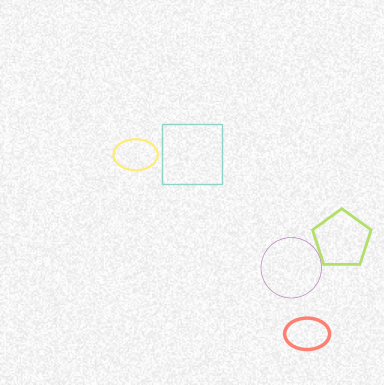[{"shape": "square", "thickness": 1, "radius": 0.39, "center": [0.498, 0.599]}, {"shape": "oval", "thickness": 2.5, "radius": 0.29, "center": [0.798, 0.133]}, {"shape": "pentagon", "thickness": 2, "radius": 0.4, "center": [0.888, 0.378]}, {"shape": "circle", "thickness": 0.5, "radius": 0.39, "center": [0.756, 0.305]}, {"shape": "oval", "thickness": 1.5, "radius": 0.29, "center": [0.352, 0.598]}]